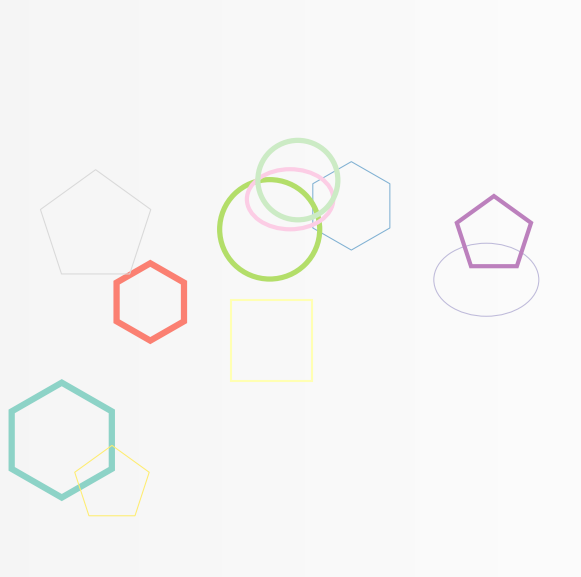[{"shape": "hexagon", "thickness": 3, "radius": 0.5, "center": [0.106, 0.237]}, {"shape": "square", "thickness": 1, "radius": 0.35, "center": [0.467, 0.41]}, {"shape": "oval", "thickness": 0.5, "radius": 0.45, "center": [0.837, 0.515]}, {"shape": "hexagon", "thickness": 3, "radius": 0.33, "center": [0.259, 0.476]}, {"shape": "hexagon", "thickness": 0.5, "radius": 0.38, "center": [0.604, 0.643]}, {"shape": "circle", "thickness": 2.5, "radius": 0.43, "center": [0.464, 0.602]}, {"shape": "oval", "thickness": 2, "radius": 0.37, "center": [0.499, 0.654]}, {"shape": "pentagon", "thickness": 0.5, "radius": 0.5, "center": [0.164, 0.606]}, {"shape": "pentagon", "thickness": 2, "radius": 0.34, "center": [0.85, 0.592]}, {"shape": "circle", "thickness": 2.5, "radius": 0.34, "center": [0.512, 0.687]}, {"shape": "pentagon", "thickness": 0.5, "radius": 0.34, "center": [0.193, 0.161]}]